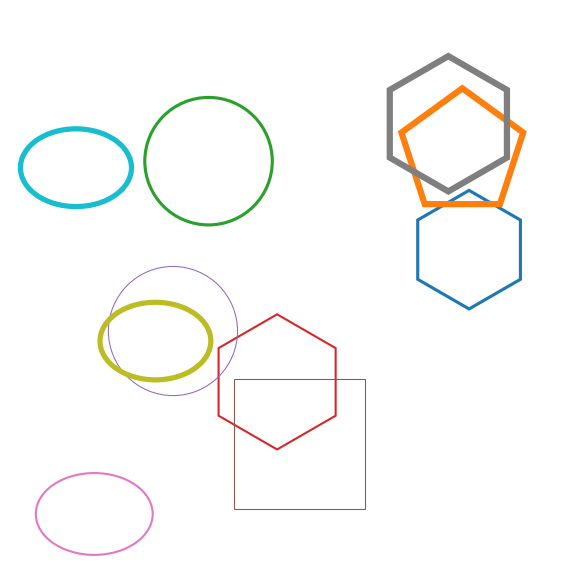[{"shape": "hexagon", "thickness": 1.5, "radius": 0.51, "center": [0.812, 0.567]}, {"shape": "pentagon", "thickness": 3, "radius": 0.55, "center": [0.801, 0.735]}, {"shape": "circle", "thickness": 1.5, "radius": 0.55, "center": [0.361, 0.72]}, {"shape": "hexagon", "thickness": 1, "radius": 0.59, "center": [0.48, 0.338]}, {"shape": "circle", "thickness": 0.5, "radius": 0.56, "center": [0.299, 0.426]}, {"shape": "square", "thickness": 0.5, "radius": 0.57, "center": [0.518, 0.23]}, {"shape": "oval", "thickness": 1, "radius": 0.51, "center": [0.163, 0.109]}, {"shape": "hexagon", "thickness": 3, "radius": 0.59, "center": [0.776, 0.785]}, {"shape": "oval", "thickness": 2.5, "radius": 0.48, "center": [0.269, 0.409]}, {"shape": "oval", "thickness": 2.5, "radius": 0.48, "center": [0.132, 0.709]}]